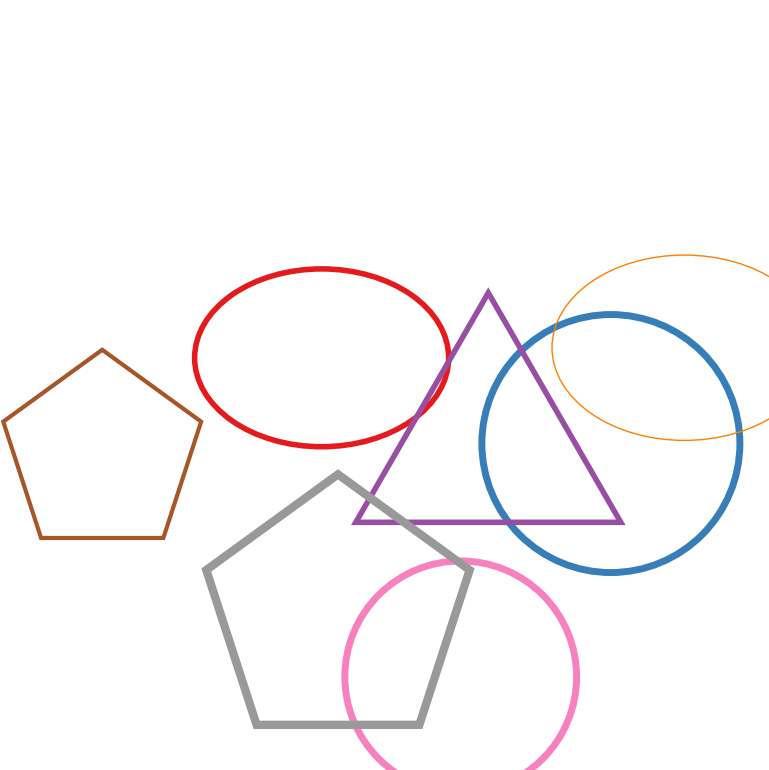[{"shape": "oval", "thickness": 2, "radius": 0.82, "center": [0.418, 0.535]}, {"shape": "circle", "thickness": 2.5, "radius": 0.84, "center": [0.793, 0.424]}, {"shape": "triangle", "thickness": 2, "radius": 0.99, "center": [0.634, 0.421]}, {"shape": "oval", "thickness": 0.5, "radius": 0.86, "center": [0.889, 0.548]}, {"shape": "pentagon", "thickness": 1.5, "radius": 0.68, "center": [0.133, 0.411]}, {"shape": "circle", "thickness": 2.5, "radius": 0.75, "center": [0.598, 0.121]}, {"shape": "pentagon", "thickness": 3, "radius": 0.9, "center": [0.439, 0.204]}]